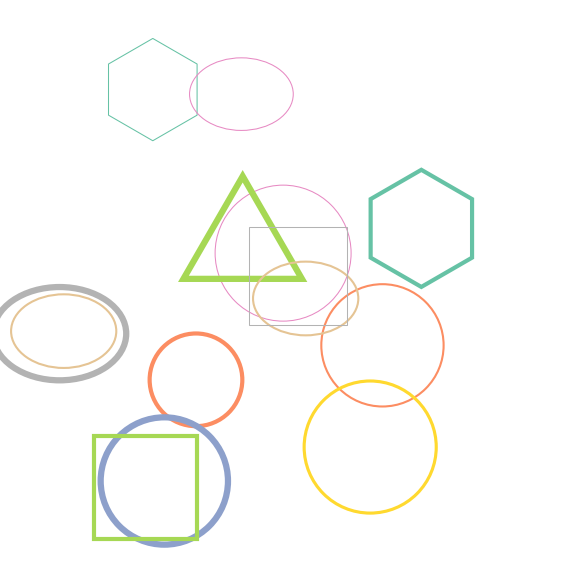[{"shape": "hexagon", "thickness": 0.5, "radius": 0.44, "center": [0.265, 0.844]}, {"shape": "hexagon", "thickness": 2, "radius": 0.51, "center": [0.73, 0.604]}, {"shape": "circle", "thickness": 2, "radius": 0.4, "center": [0.339, 0.341]}, {"shape": "circle", "thickness": 1, "radius": 0.53, "center": [0.662, 0.401]}, {"shape": "circle", "thickness": 3, "radius": 0.55, "center": [0.285, 0.166]}, {"shape": "oval", "thickness": 0.5, "radius": 0.45, "center": [0.418, 0.836]}, {"shape": "circle", "thickness": 0.5, "radius": 0.59, "center": [0.49, 0.561]}, {"shape": "triangle", "thickness": 3, "radius": 0.59, "center": [0.42, 0.575]}, {"shape": "square", "thickness": 2, "radius": 0.45, "center": [0.252, 0.155]}, {"shape": "circle", "thickness": 1.5, "radius": 0.57, "center": [0.641, 0.225]}, {"shape": "oval", "thickness": 1, "radius": 0.46, "center": [0.529, 0.482]}, {"shape": "oval", "thickness": 1, "radius": 0.46, "center": [0.11, 0.426]}, {"shape": "oval", "thickness": 3, "radius": 0.58, "center": [0.103, 0.421]}, {"shape": "square", "thickness": 0.5, "radius": 0.42, "center": [0.516, 0.521]}]